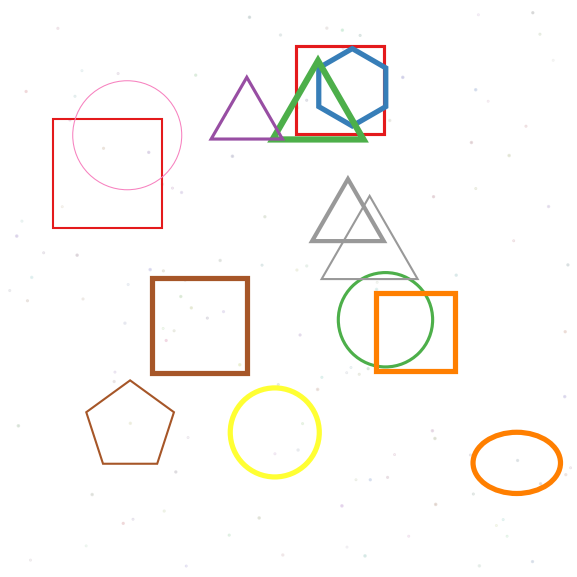[{"shape": "square", "thickness": 1, "radius": 0.47, "center": [0.187, 0.698]}, {"shape": "square", "thickness": 1.5, "radius": 0.38, "center": [0.589, 0.843]}, {"shape": "hexagon", "thickness": 2.5, "radius": 0.33, "center": [0.61, 0.848]}, {"shape": "triangle", "thickness": 3, "radius": 0.45, "center": [0.551, 0.803]}, {"shape": "circle", "thickness": 1.5, "radius": 0.41, "center": [0.667, 0.445]}, {"shape": "triangle", "thickness": 1.5, "radius": 0.36, "center": [0.427, 0.794]}, {"shape": "square", "thickness": 2.5, "radius": 0.34, "center": [0.719, 0.425]}, {"shape": "oval", "thickness": 2.5, "radius": 0.38, "center": [0.895, 0.198]}, {"shape": "circle", "thickness": 2.5, "radius": 0.39, "center": [0.476, 0.25]}, {"shape": "square", "thickness": 2.5, "radius": 0.41, "center": [0.346, 0.436]}, {"shape": "pentagon", "thickness": 1, "radius": 0.4, "center": [0.225, 0.261]}, {"shape": "circle", "thickness": 0.5, "radius": 0.47, "center": [0.22, 0.765]}, {"shape": "triangle", "thickness": 1, "radius": 0.48, "center": [0.64, 0.564]}, {"shape": "triangle", "thickness": 2, "radius": 0.36, "center": [0.602, 0.617]}]